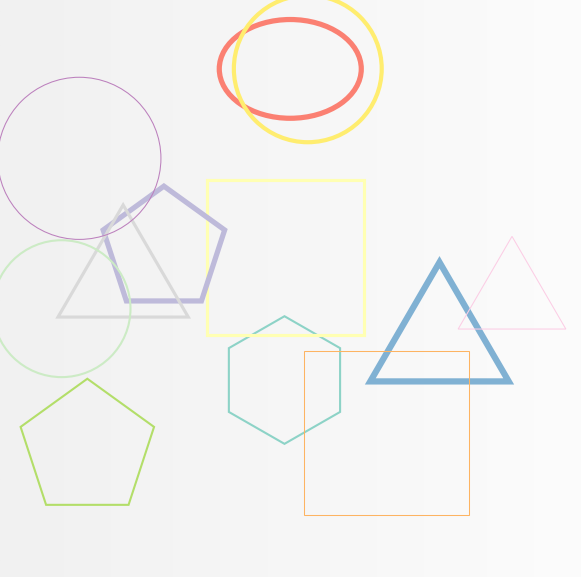[{"shape": "hexagon", "thickness": 1, "radius": 0.55, "center": [0.489, 0.341]}, {"shape": "square", "thickness": 1.5, "radius": 0.67, "center": [0.491, 0.553]}, {"shape": "pentagon", "thickness": 2.5, "radius": 0.55, "center": [0.282, 0.567]}, {"shape": "oval", "thickness": 2.5, "radius": 0.61, "center": [0.499, 0.88]}, {"shape": "triangle", "thickness": 3, "radius": 0.69, "center": [0.756, 0.407]}, {"shape": "square", "thickness": 0.5, "radius": 0.71, "center": [0.665, 0.25]}, {"shape": "pentagon", "thickness": 1, "radius": 0.6, "center": [0.15, 0.223]}, {"shape": "triangle", "thickness": 0.5, "radius": 0.53, "center": [0.881, 0.483]}, {"shape": "triangle", "thickness": 1.5, "radius": 0.65, "center": [0.212, 0.515]}, {"shape": "circle", "thickness": 0.5, "radius": 0.7, "center": [0.136, 0.725]}, {"shape": "circle", "thickness": 1, "radius": 0.59, "center": [0.106, 0.465]}, {"shape": "circle", "thickness": 2, "radius": 0.64, "center": [0.53, 0.88]}]